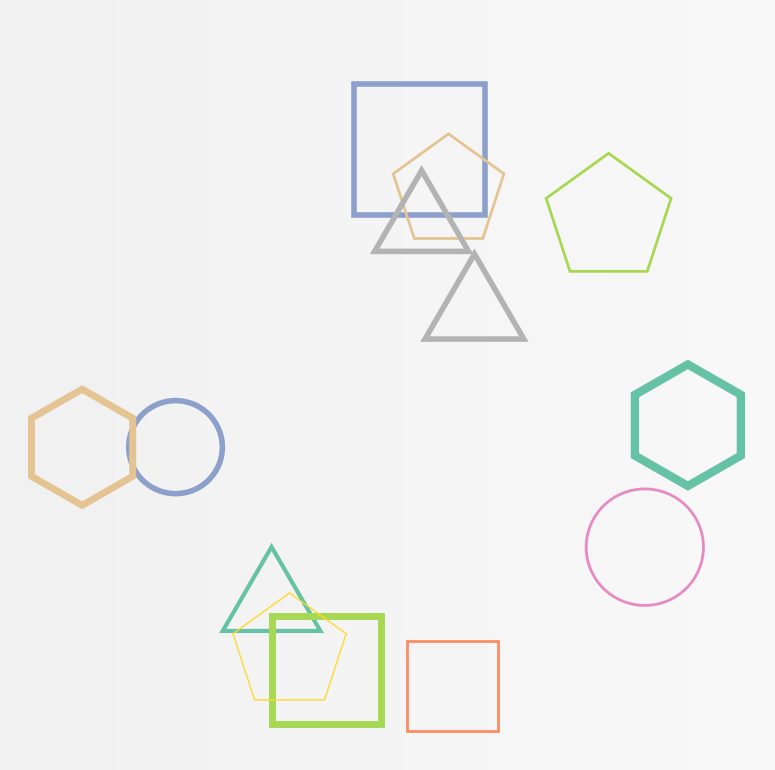[{"shape": "triangle", "thickness": 1.5, "radius": 0.36, "center": [0.35, 0.217]}, {"shape": "hexagon", "thickness": 3, "radius": 0.39, "center": [0.888, 0.448]}, {"shape": "square", "thickness": 1, "radius": 0.29, "center": [0.584, 0.109]}, {"shape": "circle", "thickness": 2, "radius": 0.3, "center": [0.227, 0.419]}, {"shape": "square", "thickness": 2, "radius": 0.43, "center": [0.541, 0.806]}, {"shape": "circle", "thickness": 1, "radius": 0.38, "center": [0.832, 0.289]}, {"shape": "square", "thickness": 2.5, "radius": 0.35, "center": [0.422, 0.129]}, {"shape": "pentagon", "thickness": 1, "radius": 0.42, "center": [0.785, 0.716]}, {"shape": "pentagon", "thickness": 0.5, "radius": 0.38, "center": [0.374, 0.153]}, {"shape": "hexagon", "thickness": 2.5, "radius": 0.38, "center": [0.106, 0.419]}, {"shape": "pentagon", "thickness": 1, "radius": 0.38, "center": [0.579, 0.751]}, {"shape": "triangle", "thickness": 2, "radius": 0.37, "center": [0.612, 0.596]}, {"shape": "triangle", "thickness": 2, "radius": 0.35, "center": [0.544, 0.709]}]